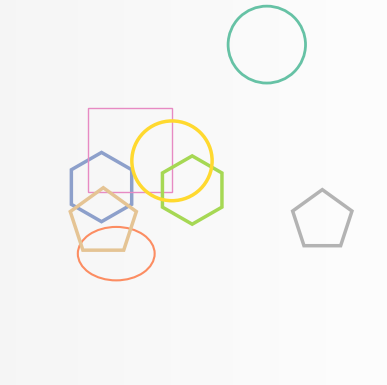[{"shape": "circle", "thickness": 2, "radius": 0.5, "center": [0.689, 0.884]}, {"shape": "oval", "thickness": 1.5, "radius": 0.5, "center": [0.3, 0.341]}, {"shape": "hexagon", "thickness": 2.5, "radius": 0.45, "center": [0.262, 0.514]}, {"shape": "square", "thickness": 1, "radius": 0.55, "center": [0.335, 0.61]}, {"shape": "hexagon", "thickness": 2.5, "radius": 0.44, "center": [0.496, 0.506]}, {"shape": "circle", "thickness": 2.5, "radius": 0.52, "center": [0.444, 0.582]}, {"shape": "pentagon", "thickness": 2.5, "radius": 0.45, "center": [0.267, 0.423]}, {"shape": "pentagon", "thickness": 2.5, "radius": 0.4, "center": [0.832, 0.427]}]